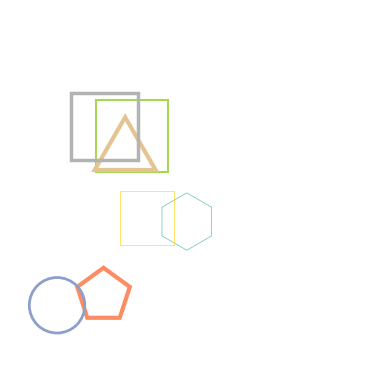[{"shape": "hexagon", "thickness": 0.5, "radius": 0.37, "center": [0.485, 0.425]}, {"shape": "pentagon", "thickness": 3, "radius": 0.36, "center": [0.269, 0.233]}, {"shape": "circle", "thickness": 2, "radius": 0.36, "center": [0.148, 0.207]}, {"shape": "square", "thickness": 1.5, "radius": 0.47, "center": [0.342, 0.646]}, {"shape": "square", "thickness": 0.5, "radius": 0.35, "center": [0.381, 0.433]}, {"shape": "triangle", "thickness": 3, "radius": 0.46, "center": [0.325, 0.604]}, {"shape": "square", "thickness": 2.5, "radius": 0.44, "center": [0.271, 0.672]}]